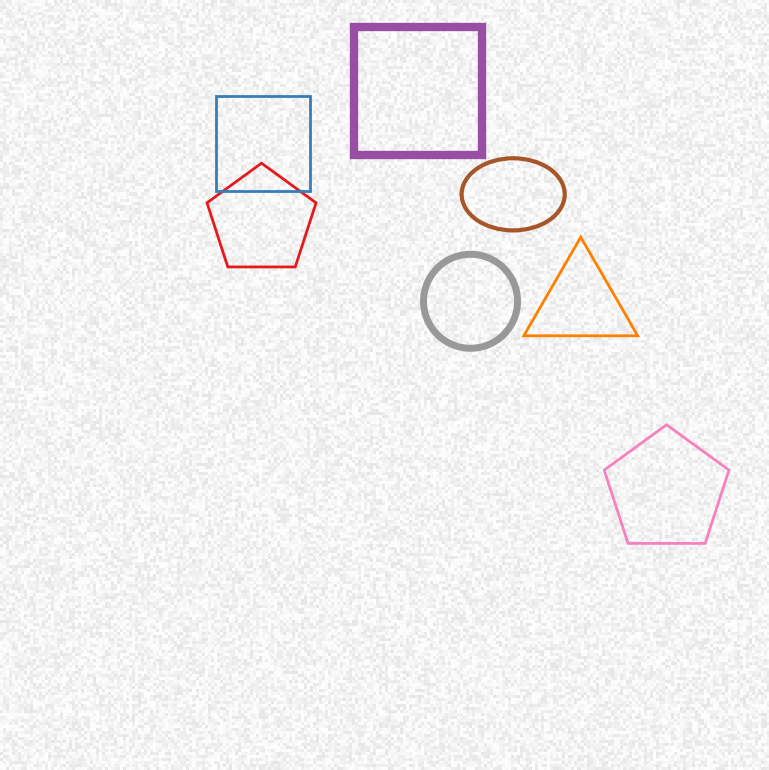[{"shape": "pentagon", "thickness": 1, "radius": 0.37, "center": [0.34, 0.714]}, {"shape": "square", "thickness": 1, "radius": 0.31, "center": [0.342, 0.814]}, {"shape": "square", "thickness": 3, "radius": 0.42, "center": [0.543, 0.882]}, {"shape": "triangle", "thickness": 1, "radius": 0.43, "center": [0.754, 0.607]}, {"shape": "oval", "thickness": 1.5, "radius": 0.33, "center": [0.666, 0.748]}, {"shape": "pentagon", "thickness": 1, "radius": 0.43, "center": [0.866, 0.363]}, {"shape": "circle", "thickness": 2.5, "radius": 0.31, "center": [0.611, 0.609]}]